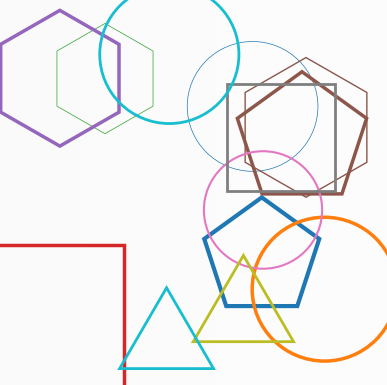[{"shape": "pentagon", "thickness": 3, "radius": 0.78, "center": [0.675, 0.331]}, {"shape": "circle", "thickness": 0.5, "radius": 0.84, "center": [0.652, 0.724]}, {"shape": "circle", "thickness": 2.5, "radius": 0.93, "center": [0.838, 0.249]}, {"shape": "hexagon", "thickness": 0.5, "radius": 0.72, "center": [0.271, 0.796]}, {"shape": "square", "thickness": 2.5, "radius": 0.94, "center": [0.131, 0.174]}, {"shape": "hexagon", "thickness": 2.5, "radius": 0.88, "center": [0.154, 0.797]}, {"shape": "hexagon", "thickness": 1, "radius": 0.91, "center": [0.79, 0.669]}, {"shape": "pentagon", "thickness": 2.5, "radius": 0.88, "center": [0.779, 0.638]}, {"shape": "circle", "thickness": 1.5, "radius": 0.76, "center": [0.679, 0.455]}, {"shape": "square", "thickness": 2, "radius": 0.7, "center": [0.726, 0.643]}, {"shape": "triangle", "thickness": 2, "radius": 0.75, "center": [0.628, 0.187]}, {"shape": "circle", "thickness": 2, "radius": 0.9, "center": [0.437, 0.859]}, {"shape": "triangle", "thickness": 2, "radius": 0.7, "center": [0.43, 0.113]}]